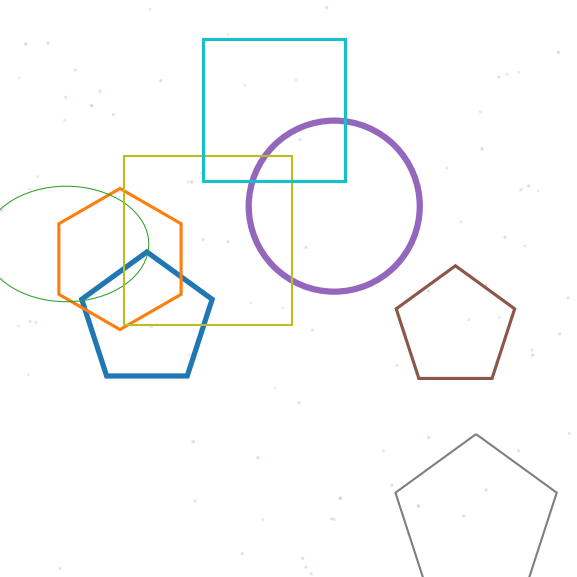[{"shape": "pentagon", "thickness": 2.5, "radius": 0.59, "center": [0.254, 0.444]}, {"shape": "hexagon", "thickness": 1.5, "radius": 0.61, "center": [0.208, 0.551]}, {"shape": "oval", "thickness": 0.5, "radius": 0.71, "center": [0.115, 0.577]}, {"shape": "circle", "thickness": 3, "radius": 0.74, "center": [0.579, 0.642]}, {"shape": "pentagon", "thickness": 1.5, "radius": 0.54, "center": [0.789, 0.431]}, {"shape": "pentagon", "thickness": 1, "radius": 0.73, "center": [0.824, 0.101]}, {"shape": "square", "thickness": 1, "radius": 0.73, "center": [0.36, 0.582]}, {"shape": "square", "thickness": 1.5, "radius": 0.62, "center": [0.474, 0.808]}]